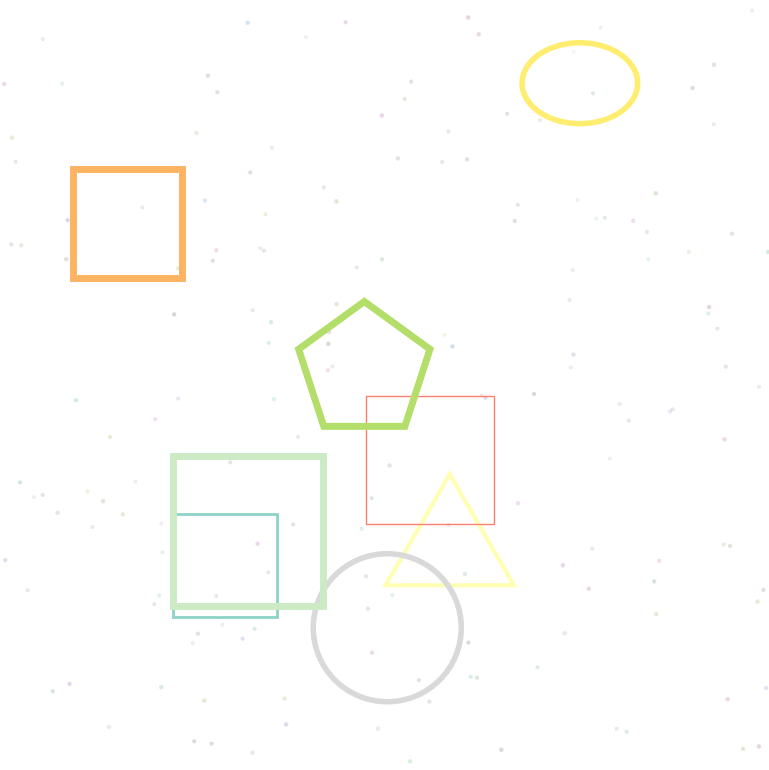[{"shape": "square", "thickness": 1, "radius": 0.34, "center": [0.292, 0.266]}, {"shape": "triangle", "thickness": 1.5, "radius": 0.48, "center": [0.584, 0.288]}, {"shape": "square", "thickness": 0.5, "radius": 0.41, "center": [0.559, 0.403]}, {"shape": "square", "thickness": 2.5, "radius": 0.35, "center": [0.165, 0.71]}, {"shape": "pentagon", "thickness": 2.5, "radius": 0.45, "center": [0.473, 0.519]}, {"shape": "circle", "thickness": 2, "radius": 0.48, "center": [0.503, 0.185]}, {"shape": "square", "thickness": 2.5, "radius": 0.49, "center": [0.322, 0.31]}, {"shape": "oval", "thickness": 2, "radius": 0.38, "center": [0.753, 0.892]}]